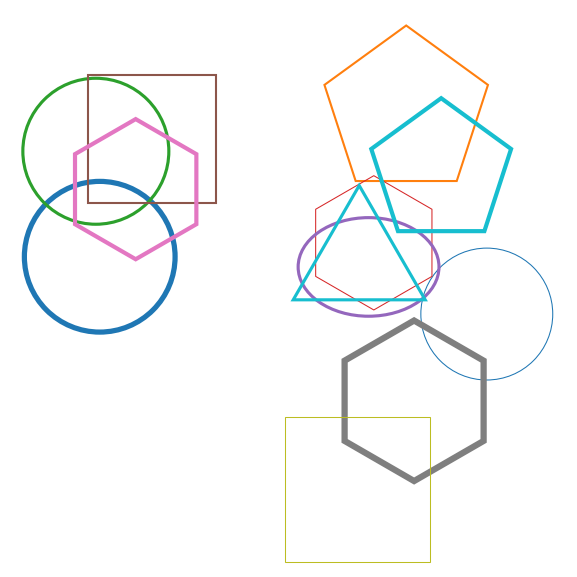[{"shape": "circle", "thickness": 0.5, "radius": 0.57, "center": [0.843, 0.455]}, {"shape": "circle", "thickness": 2.5, "radius": 0.65, "center": [0.173, 0.555]}, {"shape": "pentagon", "thickness": 1, "radius": 0.74, "center": [0.703, 0.806]}, {"shape": "circle", "thickness": 1.5, "radius": 0.63, "center": [0.166, 0.737]}, {"shape": "hexagon", "thickness": 0.5, "radius": 0.58, "center": [0.647, 0.579]}, {"shape": "oval", "thickness": 1.5, "radius": 0.61, "center": [0.638, 0.537]}, {"shape": "square", "thickness": 1, "radius": 0.55, "center": [0.263, 0.758]}, {"shape": "hexagon", "thickness": 2, "radius": 0.61, "center": [0.235, 0.672]}, {"shape": "hexagon", "thickness": 3, "radius": 0.69, "center": [0.717, 0.305]}, {"shape": "square", "thickness": 0.5, "radius": 0.63, "center": [0.619, 0.152]}, {"shape": "pentagon", "thickness": 2, "radius": 0.64, "center": [0.764, 0.702]}, {"shape": "triangle", "thickness": 1.5, "radius": 0.66, "center": [0.622, 0.546]}]